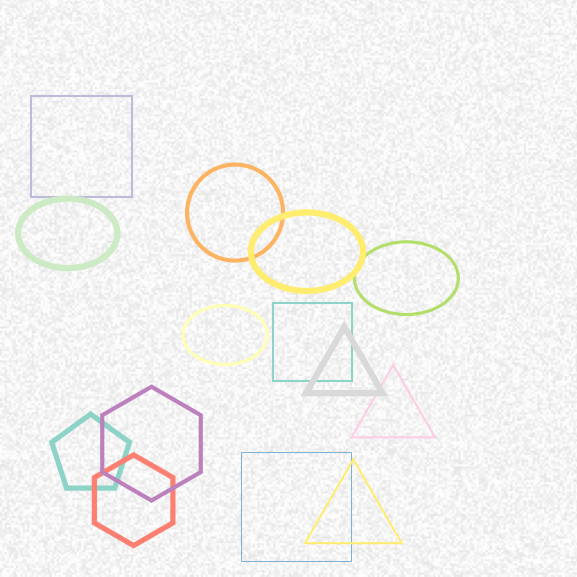[{"shape": "square", "thickness": 1, "radius": 0.34, "center": [0.541, 0.408]}, {"shape": "pentagon", "thickness": 2.5, "radius": 0.35, "center": [0.157, 0.211]}, {"shape": "oval", "thickness": 1.5, "radius": 0.37, "center": [0.39, 0.419]}, {"shape": "square", "thickness": 1, "radius": 0.44, "center": [0.141, 0.746]}, {"shape": "hexagon", "thickness": 2.5, "radius": 0.39, "center": [0.231, 0.133]}, {"shape": "square", "thickness": 0.5, "radius": 0.48, "center": [0.513, 0.122]}, {"shape": "circle", "thickness": 2, "radius": 0.42, "center": [0.407, 0.631]}, {"shape": "oval", "thickness": 1.5, "radius": 0.45, "center": [0.704, 0.517]}, {"shape": "triangle", "thickness": 1, "radius": 0.42, "center": [0.681, 0.284]}, {"shape": "triangle", "thickness": 3, "radius": 0.38, "center": [0.596, 0.357]}, {"shape": "hexagon", "thickness": 2, "radius": 0.49, "center": [0.262, 0.231]}, {"shape": "oval", "thickness": 3, "radius": 0.43, "center": [0.117, 0.595]}, {"shape": "triangle", "thickness": 1, "radius": 0.48, "center": [0.612, 0.107]}, {"shape": "oval", "thickness": 3, "radius": 0.49, "center": [0.531, 0.563]}]